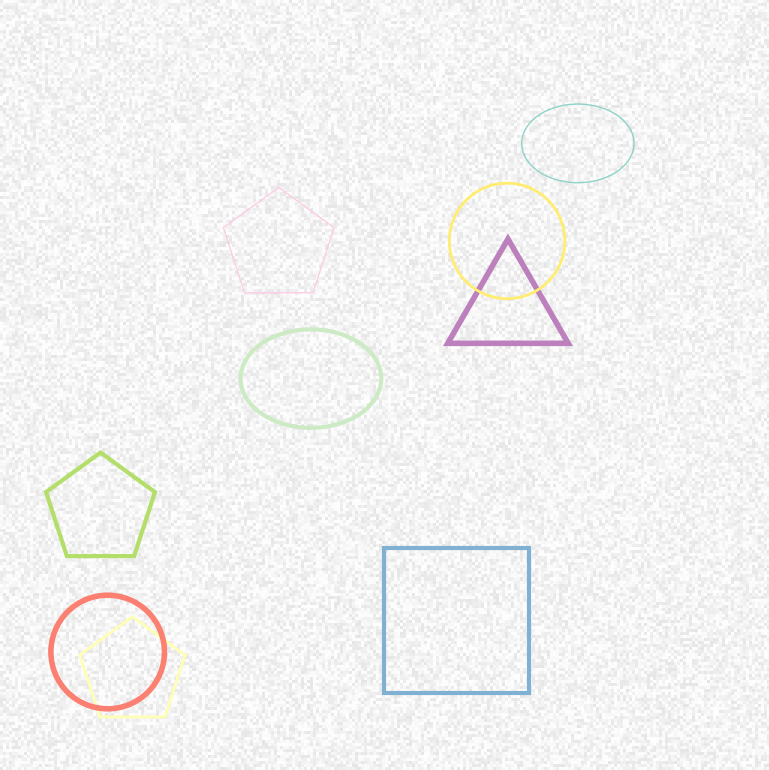[{"shape": "oval", "thickness": 0.5, "radius": 0.36, "center": [0.75, 0.814]}, {"shape": "pentagon", "thickness": 1, "radius": 0.36, "center": [0.172, 0.127]}, {"shape": "circle", "thickness": 2, "radius": 0.37, "center": [0.14, 0.153]}, {"shape": "square", "thickness": 1.5, "radius": 0.47, "center": [0.593, 0.194]}, {"shape": "pentagon", "thickness": 1.5, "radius": 0.37, "center": [0.131, 0.338]}, {"shape": "pentagon", "thickness": 0.5, "radius": 0.38, "center": [0.362, 0.681]}, {"shape": "triangle", "thickness": 2, "radius": 0.45, "center": [0.66, 0.599]}, {"shape": "oval", "thickness": 1.5, "radius": 0.46, "center": [0.404, 0.508]}, {"shape": "circle", "thickness": 1, "radius": 0.38, "center": [0.659, 0.687]}]